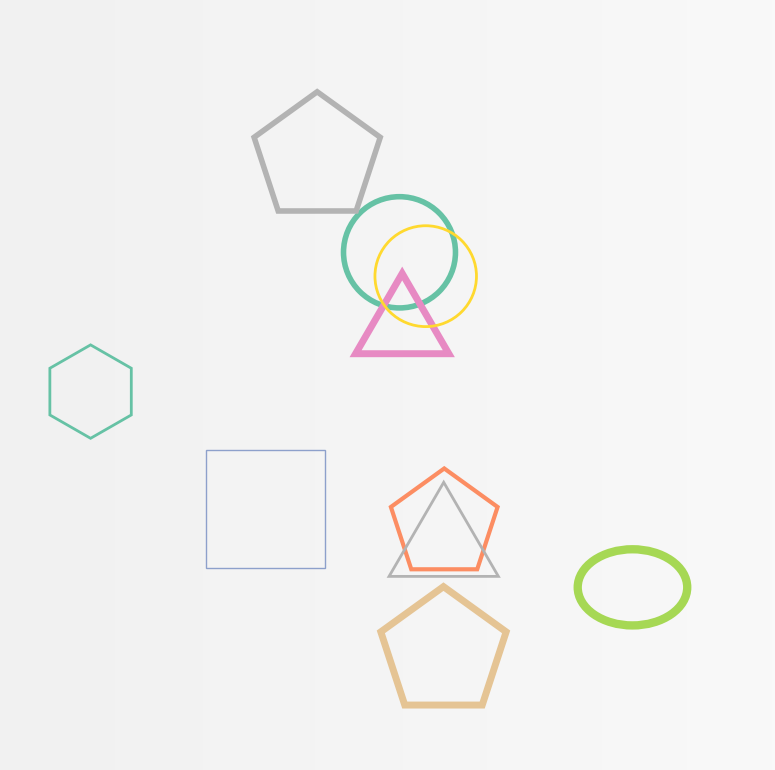[{"shape": "circle", "thickness": 2, "radius": 0.36, "center": [0.515, 0.672]}, {"shape": "hexagon", "thickness": 1, "radius": 0.3, "center": [0.117, 0.491]}, {"shape": "pentagon", "thickness": 1.5, "radius": 0.36, "center": [0.573, 0.319]}, {"shape": "square", "thickness": 0.5, "radius": 0.38, "center": [0.342, 0.339]}, {"shape": "triangle", "thickness": 2.5, "radius": 0.35, "center": [0.519, 0.575]}, {"shape": "oval", "thickness": 3, "radius": 0.35, "center": [0.816, 0.237]}, {"shape": "circle", "thickness": 1, "radius": 0.33, "center": [0.549, 0.641]}, {"shape": "pentagon", "thickness": 2.5, "radius": 0.43, "center": [0.572, 0.153]}, {"shape": "pentagon", "thickness": 2, "radius": 0.43, "center": [0.409, 0.795]}, {"shape": "triangle", "thickness": 1, "radius": 0.41, "center": [0.573, 0.292]}]